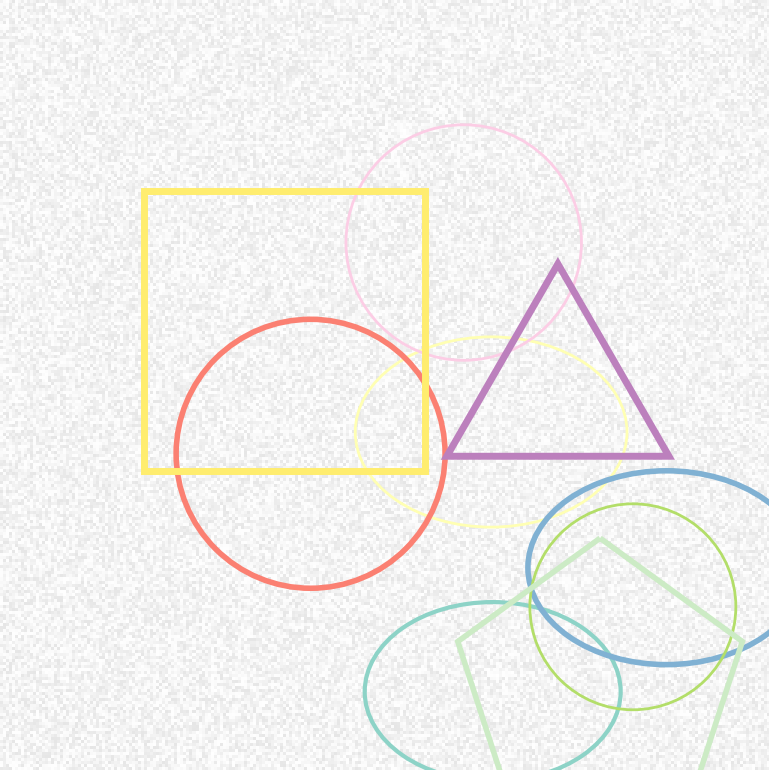[{"shape": "oval", "thickness": 1.5, "radius": 0.83, "center": [0.64, 0.102]}, {"shape": "oval", "thickness": 1, "radius": 0.88, "center": [0.638, 0.439]}, {"shape": "circle", "thickness": 2, "radius": 0.87, "center": [0.403, 0.411]}, {"shape": "oval", "thickness": 2, "radius": 0.9, "center": [0.865, 0.263]}, {"shape": "circle", "thickness": 1, "radius": 0.67, "center": [0.822, 0.212]}, {"shape": "circle", "thickness": 1, "radius": 0.76, "center": [0.602, 0.685]}, {"shape": "triangle", "thickness": 2.5, "radius": 0.83, "center": [0.725, 0.491]}, {"shape": "pentagon", "thickness": 2, "radius": 0.97, "center": [0.779, 0.107]}, {"shape": "square", "thickness": 2.5, "radius": 0.91, "center": [0.369, 0.57]}]